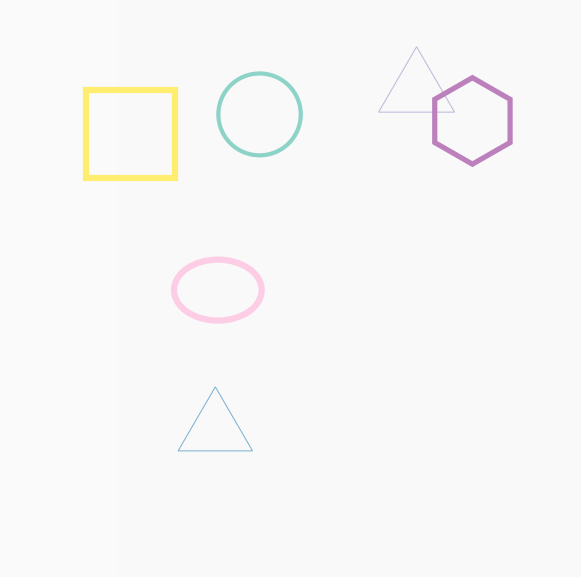[{"shape": "circle", "thickness": 2, "radius": 0.35, "center": [0.447, 0.801]}, {"shape": "triangle", "thickness": 0.5, "radius": 0.38, "center": [0.717, 0.843]}, {"shape": "triangle", "thickness": 0.5, "radius": 0.37, "center": [0.37, 0.255]}, {"shape": "oval", "thickness": 3, "radius": 0.38, "center": [0.375, 0.497]}, {"shape": "hexagon", "thickness": 2.5, "radius": 0.37, "center": [0.813, 0.79]}, {"shape": "square", "thickness": 3, "radius": 0.38, "center": [0.224, 0.768]}]